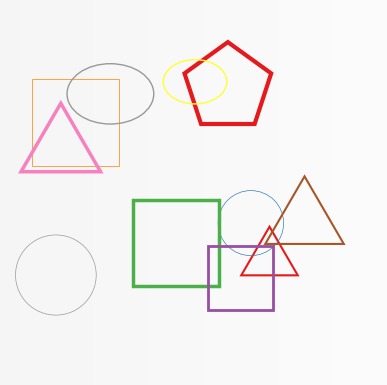[{"shape": "triangle", "thickness": 1.5, "radius": 0.42, "center": [0.696, 0.327]}, {"shape": "pentagon", "thickness": 3, "radius": 0.59, "center": [0.588, 0.773]}, {"shape": "circle", "thickness": 0.5, "radius": 0.42, "center": [0.648, 0.42]}, {"shape": "square", "thickness": 2.5, "radius": 0.55, "center": [0.453, 0.369]}, {"shape": "square", "thickness": 2, "radius": 0.42, "center": [0.62, 0.279]}, {"shape": "square", "thickness": 0.5, "radius": 0.56, "center": [0.194, 0.682]}, {"shape": "oval", "thickness": 1, "radius": 0.41, "center": [0.503, 0.788]}, {"shape": "triangle", "thickness": 1.5, "radius": 0.58, "center": [0.786, 0.425]}, {"shape": "triangle", "thickness": 2.5, "radius": 0.59, "center": [0.157, 0.613]}, {"shape": "circle", "thickness": 0.5, "radius": 0.52, "center": [0.144, 0.286]}, {"shape": "oval", "thickness": 1, "radius": 0.56, "center": [0.285, 0.756]}]